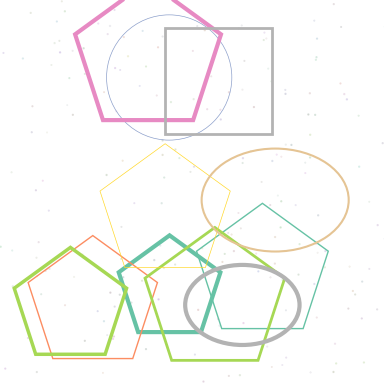[{"shape": "pentagon", "thickness": 3, "radius": 0.69, "center": [0.44, 0.25]}, {"shape": "pentagon", "thickness": 1, "radius": 0.9, "center": [0.682, 0.292]}, {"shape": "pentagon", "thickness": 1, "radius": 0.88, "center": [0.241, 0.212]}, {"shape": "circle", "thickness": 0.5, "radius": 0.81, "center": [0.439, 0.799]}, {"shape": "pentagon", "thickness": 3, "radius": 1.0, "center": [0.385, 0.849]}, {"shape": "pentagon", "thickness": 2.5, "radius": 0.77, "center": [0.183, 0.204]}, {"shape": "pentagon", "thickness": 2, "radius": 0.95, "center": [0.558, 0.218]}, {"shape": "pentagon", "thickness": 0.5, "radius": 0.89, "center": [0.429, 0.449]}, {"shape": "oval", "thickness": 1.5, "radius": 0.95, "center": [0.715, 0.48]}, {"shape": "square", "thickness": 2, "radius": 0.69, "center": [0.567, 0.789]}, {"shape": "oval", "thickness": 3, "radius": 0.74, "center": [0.63, 0.208]}]